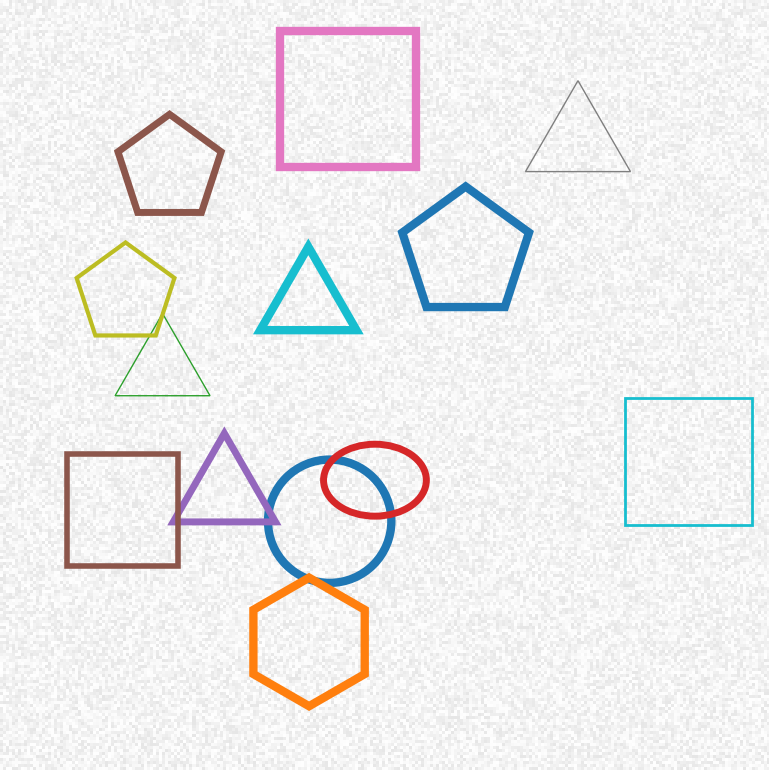[{"shape": "pentagon", "thickness": 3, "radius": 0.43, "center": [0.605, 0.671]}, {"shape": "circle", "thickness": 3, "radius": 0.4, "center": [0.428, 0.323]}, {"shape": "hexagon", "thickness": 3, "radius": 0.42, "center": [0.401, 0.166]}, {"shape": "triangle", "thickness": 0.5, "radius": 0.36, "center": [0.211, 0.522]}, {"shape": "oval", "thickness": 2.5, "radius": 0.33, "center": [0.487, 0.376]}, {"shape": "triangle", "thickness": 2.5, "radius": 0.38, "center": [0.291, 0.361]}, {"shape": "pentagon", "thickness": 2.5, "radius": 0.35, "center": [0.22, 0.781]}, {"shape": "square", "thickness": 2, "radius": 0.36, "center": [0.159, 0.338]}, {"shape": "square", "thickness": 3, "radius": 0.44, "center": [0.452, 0.872]}, {"shape": "triangle", "thickness": 0.5, "radius": 0.39, "center": [0.751, 0.817]}, {"shape": "pentagon", "thickness": 1.5, "radius": 0.33, "center": [0.163, 0.618]}, {"shape": "square", "thickness": 1, "radius": 0.41, "center": [0.894, 0.4]}, {"shape": "triangle", "thickness": 3, "radius": 0.36, "center": [0.4, 0.607]}]